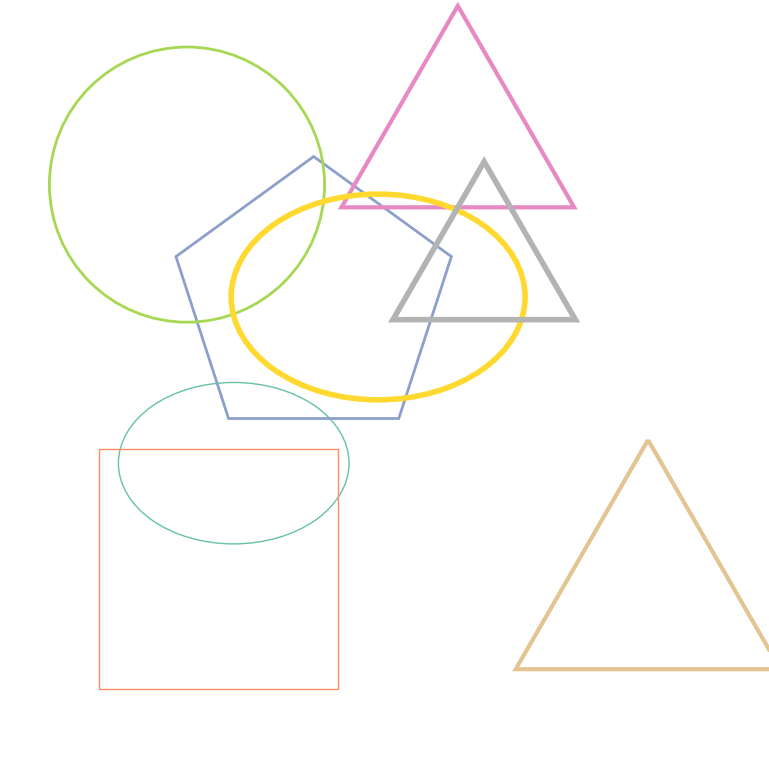[{"shape": "oval", "thickness": 0.5, "radius": 0.75, "center": [0.304, 0.398]}, {"shape": "square", "thickness": 0.5, "radius": 0.78, "center": [0.284, 0.261]}, {"shape": "pentagon", "thickness": 1, "radius": 0.94, "center": [0.407, 0.609]}, {"shape": "triangle", "thickness": 1.5, "radius": 0.87, "center": [0.595, 0.818]}, {"shape": "circle", "thickness": 1, "radius": 0.89, "center": [0.243, 0.76]}, {"shape": "oval", "thickness": 2, "radius": 0.95, "center": [0.491, 0.614]}, {"shape": "triangle", "thickness": 1.5, "radius": 0.99, "center": [0.842, 0.23]}, {"shape": "triangle", "thickness": 2, "radius": 0.68, "center": [0.629, 0.653]}]